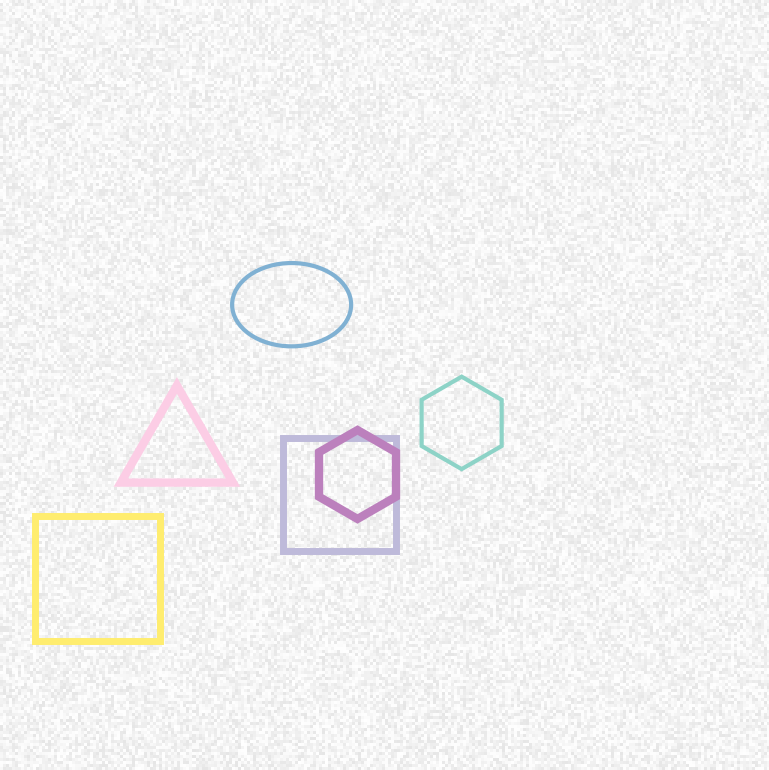[{"shape": "hexagon", "thickness": 1.5, "radius": 0.3, "center": [0.6, 0.451]}, {"shape": "square", "thickness": 2.5, "radius": 0.37, "center": [0.44, 0.358]}, {"shape": "oval", "thickness": 1.5, "radius": 0.39, "center": [0.379, 0.604]}, {"shape": "triangle", "thickness": 3, "radius": 0.42, "center": [0.23, 0.415]}, {"shape": "hexagon", "thickness": 3, "radius": 0.29, "center": [0.464, 0.384]}, {"shape": "square", "thickness": 2.5, "radius": 0.4, "center": [0.126, 0.249]}]